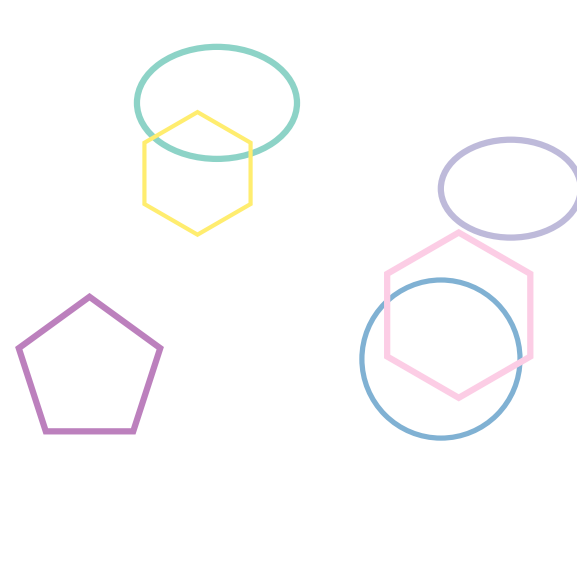[{"shape": "oval", "thickness": 3, "radius": 0.69, "center": [0.376, 0.821]}, {"shape": "oval", "thickness": 3, "radius": 0.61, "center": [0.884, 0.672]}, {"shape": "circle", "thickness": 2.5, "radius": 0.68, "center": [0.764, 0.377]}, {"shape": "hexagon", "thickness": 3, "radius": 0.72, "center": [0.794, 0.453]}, {"shape": "pentagon", "thickness": 3, "radius": 0.64, "center": [0.155, 0.356]}, {"shape": "hexagon", "thickness": 2, "radius": 0.53, "center": [0.342, 0.699]}]